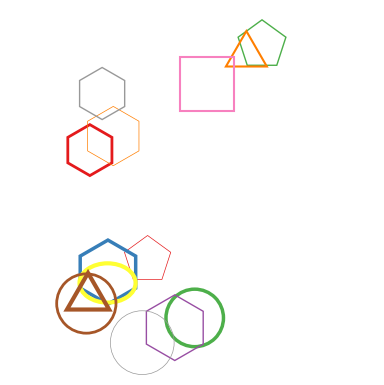[{"shape": "hexagon", "thickness": 2, "radius": 0.33, "center": [0.233, 0.61]}, {"shape": "pentagon", "thickness": 0.5, "radius": 0.32, "center": [0.383, 0.325]}, {"shape": "hexagon", "thickness": 2.5, "radius": 0.42, "center": [0.28, 0.293]}, {"shape": "pentagon", "thickness": 1, "radius": 0.33, "center": [0.681, 0.883]}, {"shape": "circle", "thickness": 2.5, "radius": 0.37, "center": [0.506, 0.174]}, {"shape": "hexagon", "thickness": 1, "radius": 0.43, "center": [0.454, 0.149]}, {"shape": "triangle", "thickness": 1.5, "radius": 0.31, "center": [0.64, 0.858]}, {"shape": "hexagon", "thickness": 0.5, "radius": 0.39, "center": [0.294, 0.647]}, {"shape": "oval", "thickness": 3, "radius": 0.36, "center": [0.279, 0.265]}, {"shape": "triangle", "thickness": 3, "radius": 0.32, "center": [0.229, 0.228]}, {"shape": "circle", "thickness": 2, "radius": 0.39, "center": [0.224, 0.212]}, {"shape": "square", "thickness": 1.5, "radius": 0.35, "center": [0.538, 0.781]}, {"shape": "hexagon", "thickness": 1, "radius": 0.34, "center": [0.265, 0.757]}, {"shape": "circle", "thickness": 0.5, "radius": 0.41, "center": [0.369, 0.11]}]